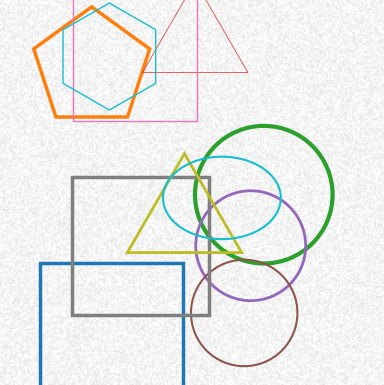[{"shape": "square", "thickness": 2.5, "radius": 0.93, "center": [0.289, 0.132]}, {"shape": "pentagon", "thickness": 2.5, "radius": 0.79, "center": [0.238, 0.824]}, {"shape": "circle", "thickness": 3, "radius": 0.89, "center": [0.685, 0.494]}, {"shape": "triangle", "thickness": 0.5, "radius": 0.79, "center": [0.507, 0.891]}, {"shape": "circle", "thickness": 2, "radius": 0.71, "center": [0.651, 0.362]}, {"shape": "circle", "thickness": 1.5, "radius": 0.69, "center": [0.634, 0.187]}, {"shape": "square", "thickness": 1, "radius": 0.8, "center": [0.35, 0.847]}, {"shape": "square", "thickness": 2.5, "radius": 0.89, "center": [0.365, 0.361]}, {"shape": "triangle", "thickness": 2, "radius": 0.86, "center": [0.479, 0.43]}, {"shape": "hexagon", "thickness": 1, "radius": 0.7, "center": [0.284, 0.853]}, {"shape": "oval", "thickness": 1.5, "radius": 0.77, "center": [0.576, 0.486]}]